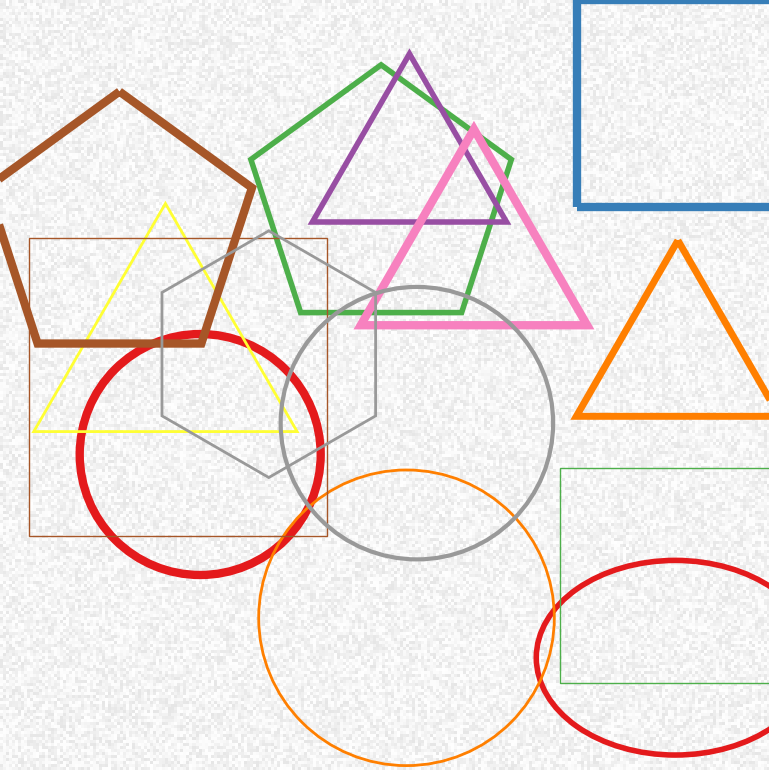[{"shape": "oval", "thickness": 2, "radius": 0.9, "center": [0.877, 0.146]}, {"shape": "circle", "thickness": 3, "radius": 0.78, "center": [0.26, 0.41]}, {"shape": "square", "thickness": 3, "radius": 0.67, "center": [0.884, 0.865]}, {"shape": "square", "thickness": 0.5, "radius": 0.7, "center": [0.867, 0.253]}, {"shape": "pentagon", "thickness": 2, "radius": 0.89, "center": [0.495, 0.738]}, {"shape": "triangle", "thickness": 2, "radius": 0.73, "center": [0.532, 0.784]}, {"shape": "circle", "thickness": 1, "radius": 0.96, "center": [0.528, 0.198]}, {"shape": "triangle", "thickness": 2.5, "radius": 0.76, "center": [0.88, 0.535]}, {"shape": "triangle", "thickness": 1, "radius": 0.99, "center": [0.215, 0.538]}, {"shape": "pentagon", "thickness": 3, "radius": 0.9, "center": [0.155, 0.7]}, {"shape": "square", "thickness": 0.5, "radius": 0.97, "center": [0.231, 0.498]}, {"shape": "triangle", "thickness": 3, "radius": 0.85, "center": [0.616, 0.663]}, {"shape": "hexagon", "thickness": 1, "radius": 0.8, "center": [0.349, 0.54]}, {"shape": "circle", "thickness": 1.5, "radius": 0.88, "center": [0.541, 0.45]}]